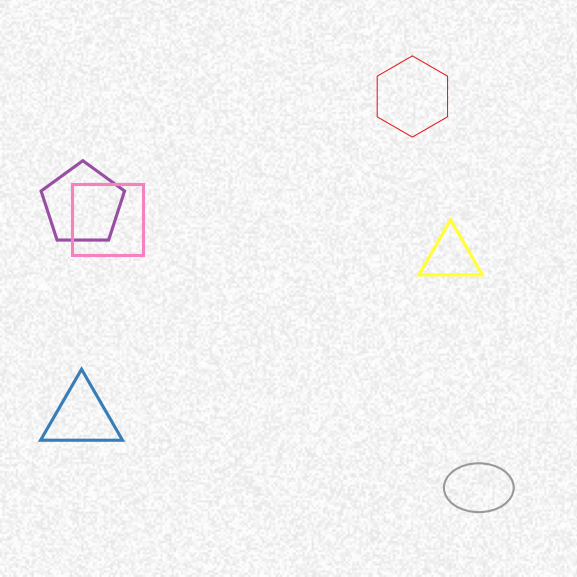[{"shape": "hexagon", "thickness": 0.5, "radius": 0.35, "center": [0.714, 0.832]}, {"shape": "triangle", "thickness": 1.5, "radius": 0.41, "center": [0.141, 0.278]}, {"shape": "pentagon", "thickness": 1.5, "radius": 0.38, "center": [0.143, 0.645]}, {"shape": "triangle", "thickness": 1.5, "radius": 0.32, "center": [0.78, 0.555]}, {"shape": "square", "thickness": 1.5, "radius": 0.31, "center": [0.185, 0.619]}, {"shape": "oval", "thickness": 1, "radius": 0.3, "center": [0.829, 0.155]}]